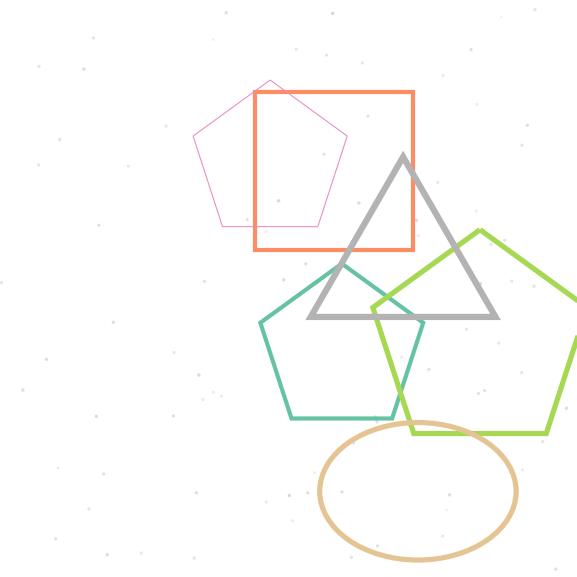[{"shape": "pentagon", "thickness": 2, "radius": 0.74, "center": [0.592, 0.394]}, {"shape": "square", "thickness": 2, "radius": 0.68, "center": [0.578, 0.703]}, {"shape": "pentagon", "thickness": 0.5, "radius": 0.7, "center": [0.468, 0.72]}, {"shape": "pentagon", "thickness": 2.5, "radius": 0.98, "center": [0.831, 0.406]}, {"shape": "oval", "thickness": 2.5, "radius": 0.85, "center": [0.724, 0.148]}, {"shape": "triangle", "thickness": 3, "radius": 0.92, "center": [0.698, 0.543]}]